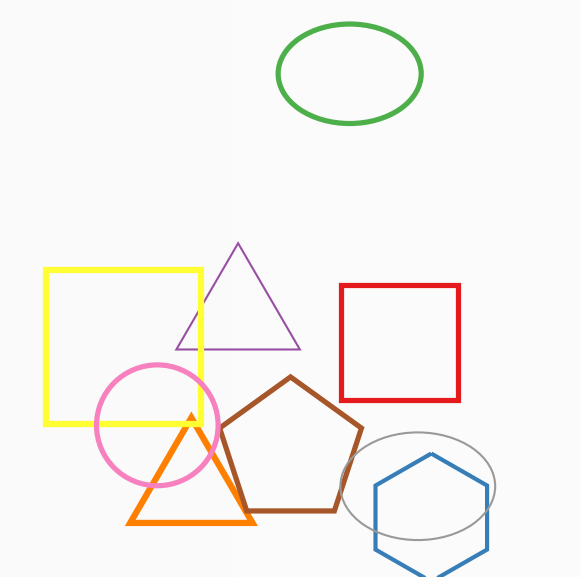[{"shape": "square", "thickness": 2.5, "radius": 0.5, "center": [0.687, 0.406]}, {"shape": "hexagon", "thickness": 2, "radius": 0.55, "center": [0.742, 0.103]}, {"shape": "oval", "thickness": 2.5, "radius": 0.62, "center": [0.602, 0.871]}, {"shape": "triangle", "thickness": 1, "radius": 0.61, "center": [0.41, 0.455]}, {"shape": "triangle", "thickness": 3, "radius": 0.61, "center": [0.329, 0.154]}, {"shape": "square", "thickness": 3, "radius": 0.66, "center": [0.212, 0.398]}, {"shape": "pentagon", "thickness": 2.5, "radius": 0.64, "center": [0.5, 0.218]}, {"shape": "circle", "thickness": 2.5, "radius": 0.52, "center": [0.271, 0.263]}, {"shape": "oval", "thickness": 1, "radius": 0.67, "center": [0.719, 0.157]}]